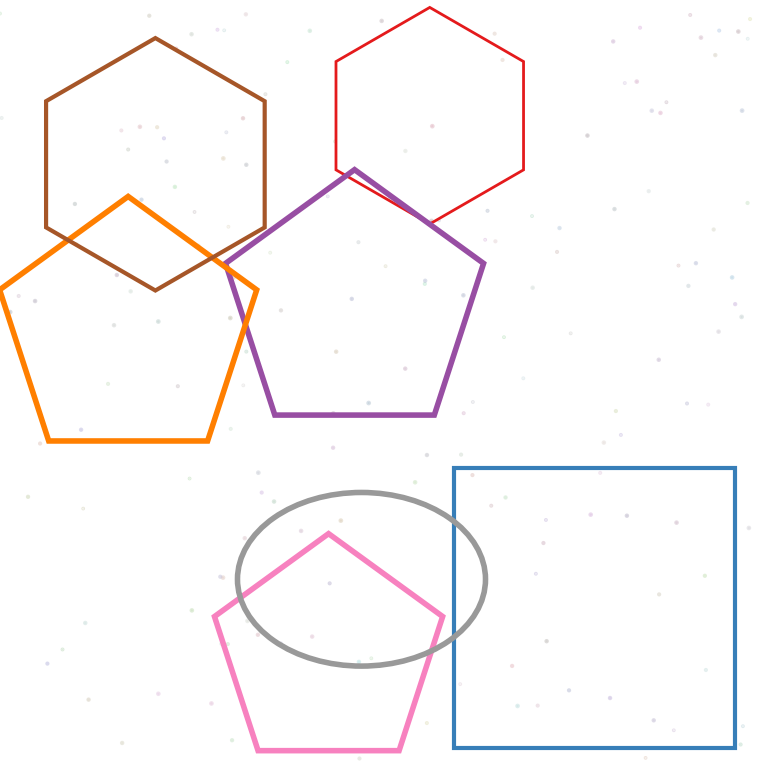[{"shape": "hexagon", "thickness": 1, "radius": 0.7, "center": [0.558, 0.85]}, {"shape": "square", "thickness": 1.5, "radius": 0.91, "center": [0.772, 0.21]}, {"shape": "pentagon", "thickness": 2, "radius": 0.88, "center": [0.46, 0.603]}, {"shape": "pentagon", "thickness": 2, "radius": 0.88, "center": [0.166, 0.569]}, {"shape": "hexagon", "thickness": 1.5, "radius": 0.82, "center": [0.202, 0.787]}, {"shape": "pentagon", "thickness": 2, "radius": 0.78, "center": [0.427, 0.151]}, {"shape": "oval", "thickness": 2, "radius": 0.81, "center": [0.469, 0.248]}]